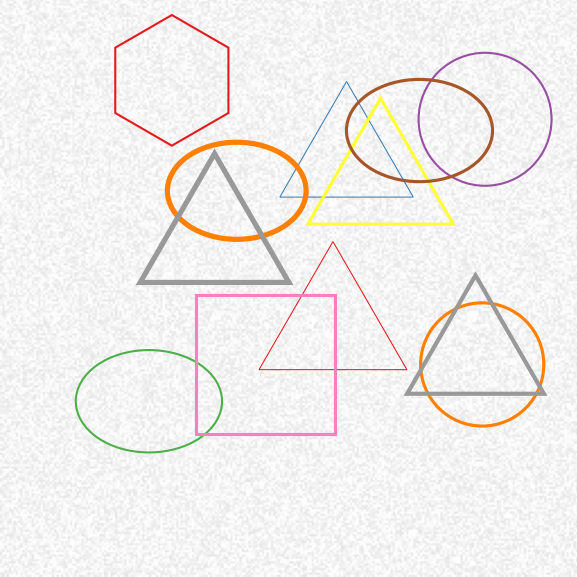[{"shape": "triangle", "thickness": 0.5, "radius": 0.74, "center": [0.577, 0.433]}, {"shape": "hexagon", "thickness": 1, "radius": 0.57, "center": [0.298, 0.86]}, {"shape": "triangle", "thickness": 0.5, "radius": 0.67, "center": [0.6, 0.725]}, {"shape": "oval", "thickness": 1, "radius": 0.63, "center": [0.258, 0.304]}, {"shape": "circle", "thickness": 1, "radius": 0.58, "center": [0.84, 0.793]}, {"shape": "oval", "thickness": 2.5, "radius": 0.6, "center": [0.41, 0.669]}, {"shape": "circle", "thickness": 1.5, "radius": 0.53, "center": [0.835, 0.368]}, {"shape": "triangle", "thickness": 1.5, "radius": 0.73, "center": [0.659, 0.684]}, {"shape": "oval", "thickness": 1.5, "radius": 0.63, "center": [0.726, 0.773]}, {"shape": "square", "thickness": 1.5, "radius": 0.6, "center": [0.46, 0.368]}, {"shape": "triangle", "thickness": 2, "radius": 0.68, "center": [0.823, 0.386]}, {"shape": "triangle", "thickness": 2.5, "radius": 0.74, "center": [0.372, 0.584]}]